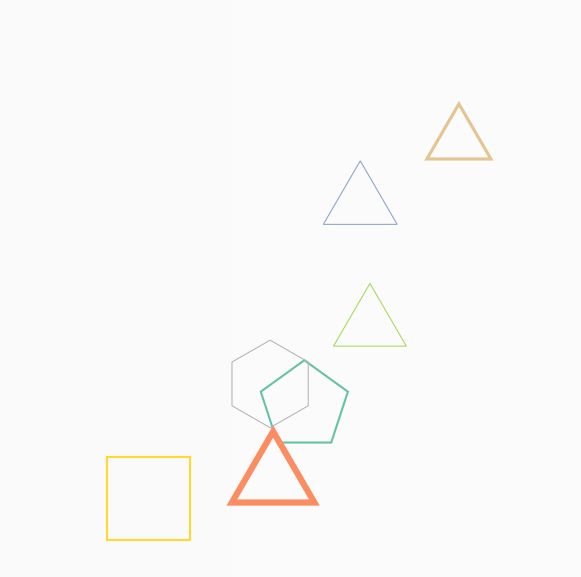[{"shape": "pentagon", "thickness": 1, "radius": 0.39, "center": [0.524, 0.297]}, {"shape": "triangle", "thickness": 3, "radius": 0.41, "center": [0.47, 0.17]}, {"shape": "triangle", "thickness": 0.5, "radius": 0.37, "center": [0.62, 0.647]}, {"shape": "triangle", "thickness": 0.5, "radius": 0.36, "center": [0.636, 0.436]}, {"shape": "square", "thickness": 1, "radius": 0.36, "center": [0.255, 0.136]}, {"shape": "triangle", "thickness": 1.5, "radius": 0.32, "center": [0.789, 0.756]}, {"shape": "hexagon", "thickness": 0.5, "radius": 0.38, "center": [0.465, 0.334]}]